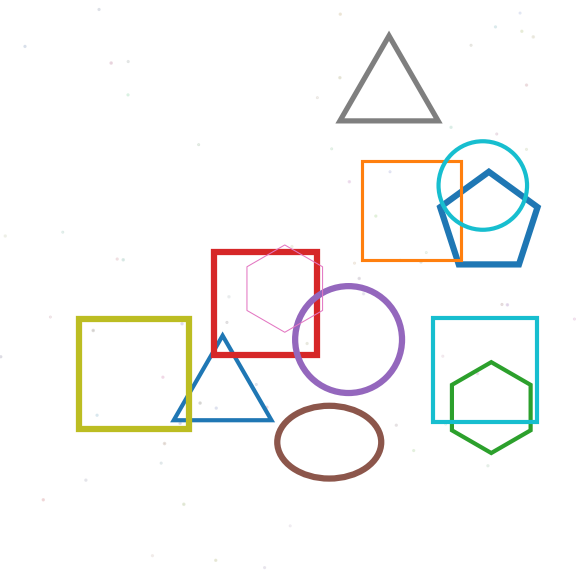[{"shape": "triangle", "thickness": 2, "radius": 0.49, "center": [0.385, 0.32]}, {"shape": "pentagon", "thickness": 3, "radius": 0.44, "center": [0.847, 0.613]}, {"shape": "square", "thickness": 1.5, "radius": 0.43, "center": [0.712, 0.634]}, {"shape": "hexagon", "thickness": 2, "radius": 0.39, "center": [0.851, 0.293]}, {"shape": "square", "thickness": 3, "radius": 0.45, "center": [0.46, 0.474]}, {"shape": "circle", "thickness": 3, "radius": 0.46, "center": [0.604, 0.411]}, {"shape": "oval", "thickness": 3, "radius": 0.45, "center": [0.57, 0.233]}, {"shape": "hexagon", "thickness": 0.5, "radius": 0.38, "center": [0.493, 0.499]}, {"shape": "triangle", "thickness": 2.5, "radius": 0.49, "center": [0.674, 0.839]}, {"shape": "square", "thickness": 3, "radius": 0.47, "center": [0.232, 0.352]}, {"shape": "square", "thickness": 2, "radius": 0.45, "center": [0.84, 0.358]}, {"shape": "circle", "thickness": 2, "radius": 0.38, "center": [0.836, 0.678]}]